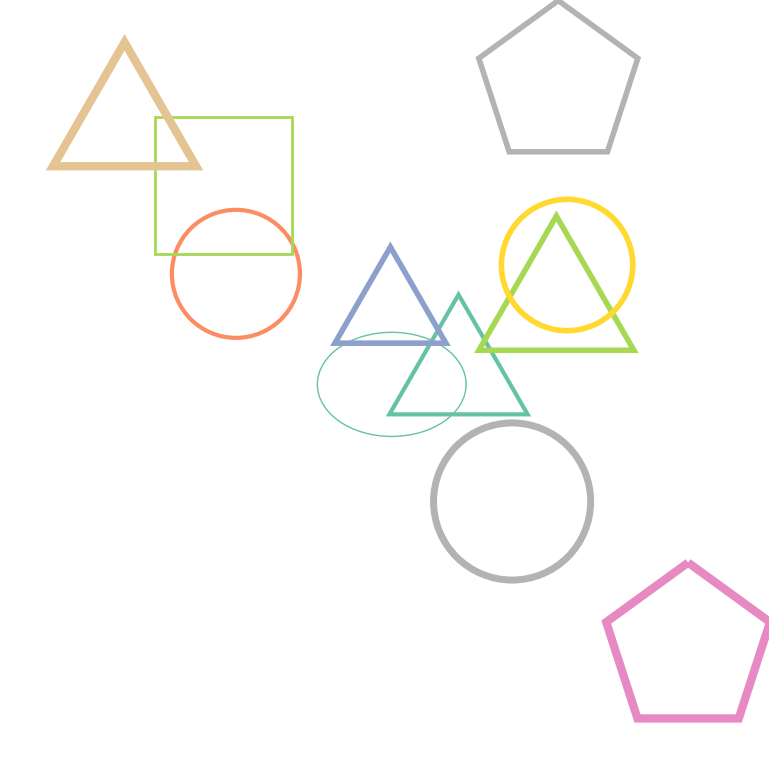[{"shape": "oval", "thickness": 0.5, "radius": 0.48, "center": [0.509, 0.501]}, {"shape": "triangle", "thickness": 1.5, "radius": 0.52, "center": [0.595, 0.514]}, {"shape": "circle", "thickness": 1.5, "radius": 0.42, "center": [0.306, 0.644]}, {"shape": "triangle", "thickness": 2, "radius": 0.42, "center": [0.507, 0.596]}, {"shape": "pentagon", "thickness": 3, "radius": 0.56, "center": [0.894, 0.157]}, {"shape": "triangle", "thickness": 2, "radius": 0.58, "center": [0.723, 0.603]}, {"shape": "square", "thickness": 1, "radius": 0.44, "center": [0.291, 0.759]}, {"shape": "circle", "thickness": 2, "radius": 0.43, "center": [0.736, 0.656]}, {"shape": "triangle", "thickness": 3, "radius": 0.54, "center": [0.162, 0.838]}, {"shape": "circle", "thickness": 2.5, "radius": 0.51, "center": [0.665, 0.349]}, {"shape": "pentagon", "thickness": 2, "radius": 0.54, "center": [0.725, 0.891]}]